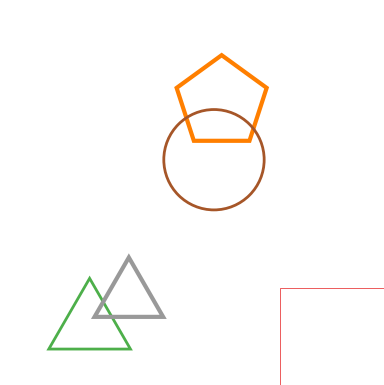[{"shape": "square", "thickness": 0.5, "radius": 0.69, "center": [0.864, 0.114]}, {"shape": "triangle", "thickness": 2, "radius": 0.61, "center": [0.233, 0.155]}, {"shape": "pentagon", "thickness": 3, "radius": 0.61, "center": [0.576, 0.734]}, {"shape": "circle", "thickness": 2, "radius": 0.65, "center": [0.556, 0.585]}, {"shape": "triangle", "thickness": 3, "radius": 0.51, "center": [0.335, 0.228]}]